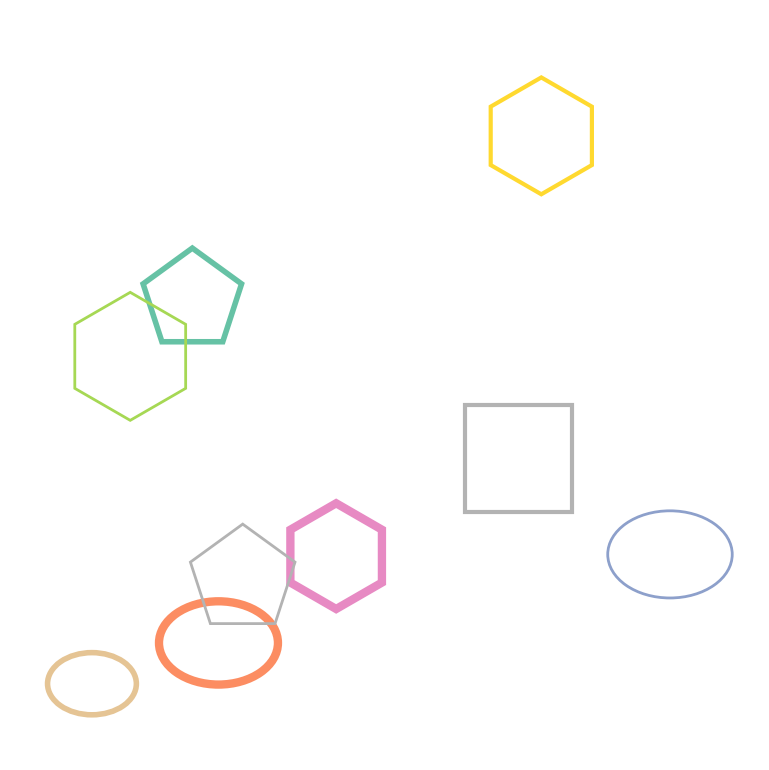[{"shape": "pentagon", "thickness": 2, "radius": 0.34, "center": [0.25, 0.611]}, {"shape": "oval", "thickness": 3, "radius": 0.39, "center": [0.284, 0.165]}, {"shape": "oval", "thickness": 1, "radius": 0.4, "center": [0.87, 0.28]}, {"shape": "hexagon", "thickness": 3, "radius": 0.34, "center": [0.437, 0.278]}, {"shape": "hexagon", "thickness": 1, "radius": 0.42, "center": [0.169, 0.537]}, {"shape": "hexagon", "thickness": 1.5, "radius": 0.38, "center": [0.703, 0.824]}, {"shape": "oval", "thickness": 2, "radius": 0.29, "center": [0.119, 0.112]}, {"shape": "square", "thickness": 1.5, "radius": 0.35, "center": [0.674, 0.404]}, {"shape": "pentagon", "thickness": 1, "radius": 0.36, "center": [0.315, 0.248]}]